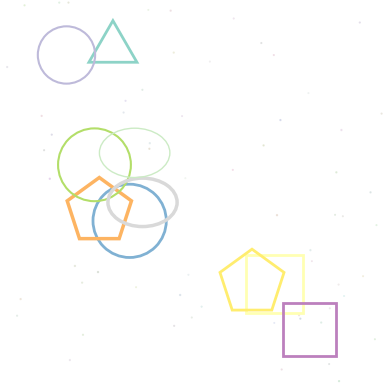[{"shape": "triangle", "thickness": 2, "radius": 0.36, "center": [0.293, 0.874]}, {"shape": "square", "thickness": 2, "radius": 0.37, "center": [0.712, 0.262]}, {"shape": "circle", "thickness": 1.5, "radius": 0.37, "center": [0.173, 0.857]}, {"shape": "circle", "thickness": 2, "radius": 0.48, "center": [0.337, 0.426]}, {"shape": "pentagon", "thickness": 2.5, "radius": 0.44, "center": [0.258, 0.451]}, {"shape": "circle", "thickness": 1.5, "radius": 0.47, "center": [0.245, 0.572]}, {"shape": "oval", "thickness": 2.5, "radius": 0.45, "center": [0.37, 0.474]}, {"shape": "square", "thickness": 2, "radius": 0.35, "center": [0.804, 0.145]}, {"shape": "oval", "thickness": 1, "radius": 0.46, "center": [0.35, 0.603]}, {"shape": "pentagon", "thickness": 2, "radius": 0.44, "center": [0.655, 0.265]}]